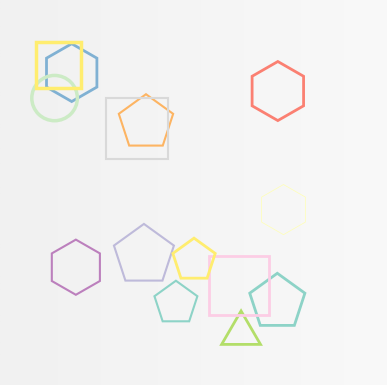[{"shape": "pentagon", "thickness": 2, "radius": 0.37, "center": [0.716, 0.215]}, {"shape": "pentagon", "thickness": 1.5, "radius": 0.29, "center": [0.454, 0.213]}, {"shape": "hexagon", "thickness": 0.5, "radius": 0.33, "center": [0.732, 0.456]}, {"shape": "pentagon", "thickness": 1.5, "radius": 0.41, "center": [0.371, 0.337]}, {"shape": "hexagon", "thickness": 2, "radius": 0.38, "center": [0.717, 0.764]}, {"shape": "hexagon", "thickness": 2, "radius": 0.38, "center": [0.185, 0.811]}, {"shape": "pentagon", "thickness": 1.5, "radius": 0.37, "center": [0.377, 0.682]}, {"shape": "triangle", "thickness": 2, "radius": 0.29, "center": [0.622, 0.134]}, {"shape": "square", "thickness": 2, "radius": 0.38, "center": [0.617, 0.259]}, {"shape": "square", "thickness": 1.5, "radius": 0.4, "center": [0.355, 0.666]}, {"shape": "hexagon", "thickness": 1.5, "radius": 0.36, "center": [0.196, 0.306]}, {"shape": "circle", "thickness": 2.5, "radius": 0.29, "center": [0.141, 0.745]}, {"shape": "square", "thickness": 2.5, "radius": 0.3, "center": [0.151, 0.831]}, {"shape": "pentagon", "thickness": 2, "radius": 0.29, "center": [0.501, 0.324]}]